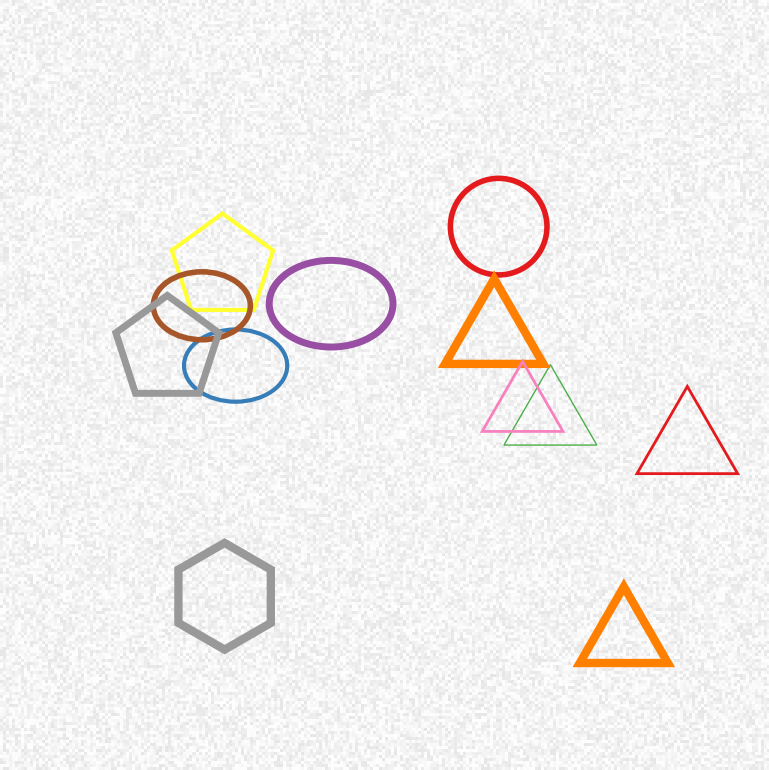[{"shape": "circle", "thickness": 2, "radius": 0.31, "center": [0.648, 0.706]}, {"shape": "triangle", "thickness": 1, "radius": 0.38, "center": [0.893, 0.423]}, {"shape": "oval", "thickness": 1.5, "radius": 0.34, "center": [0.306, 0.525]}, {"shape": "triangle", "thickness": 0.5, "radius": 0.35, "center": [0.715, 0.457]}, {"shape": "oval", "thickness": 2.5, "radius": 0.4, "center": [0.43, 0.606]}, {"shape": "triangle", "thickness": 3, "radius": 0.37, "center": [0.642, 0.564]}, {"shape": "triangle", "thickness": 3, "radius": 0.33, "center": [0.81, 0.172]}, {"shape": "pentagon", "thickness": 1.5, "radius": 0.35, "center": [0.289, 0.653]}, {"shape": "oval", "thickness": 2, "radius": 0.32, "center": [0.262, 0.603]}, {"shape": "triangle", "thickness": 1, "radius": 0.3, "center": [0.679, 0.47]}, {"shape": "hexagon", "thickness": 3, "radius": 0.35, "center": [0.292, 0.226]}, {"shape": "pentagon", "thickness": 2.5, "radius": 0.35, "center": [0.217, 0.546]}]